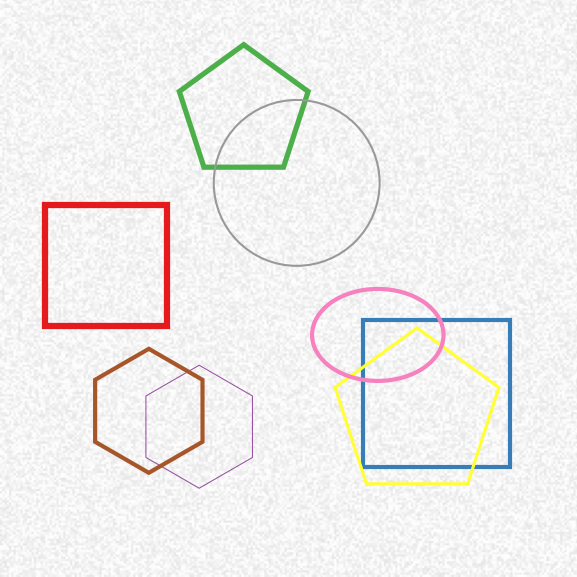[{"shape": "square", "thickness": 3, "radius": 0.53, "center": [0.183, 0.539]}, {"shape": "square", "thickness": 2, "radius": 0.64, "center": [0.756, 0.317]}, {"shape": "pentagon", "thickness": 2.5, "radius": 0.59, "center": [0.422, 0.804]}, {"shape": "hexagon", "thickness": 0.5, "radius": 0.53, "center": [0.345, 0.26]}, {"shape": "pentagon", "thickness": 1.5, "radius": 0.75, "center": [0.722, 0.282]}, {"shape": "hexagon", "thickness": 2, "radius": 0.54, "center": [0.258, 0.288]}, {"shape": "oval", "thickness": 2, "radius": 0.57, "center": [0.654, 0.419]}, {"shape": "circle", "thickness": 1, "radius": 0.72, "center": [0.514, 0.682]}]